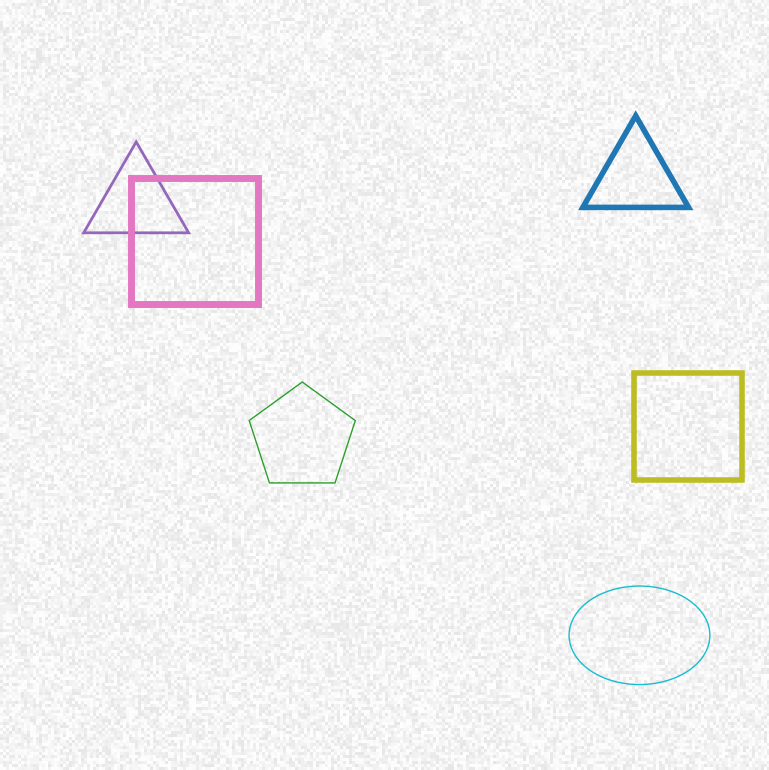[{"shape": "triangle", "thickness": 2, "radius": 0.4, "center": [0.826, 0.77]}, {"shape": "pentagon", "thickness": 0.5, "radius": 0.36, "center": [0.393, 0.431]}, {"shape": "triangle", "thickness": 1, "radius": 0.39, "center": [0.177, 0.737]}, {"shape": "square", "thickness": 2.5, "radius": 0.41, "center": [0.253, 0.687]}, {"shape": "square", "thickness": 2, "radius": 0.35, "center": [0.893, 0.446]}, {"shape": "oval", "thickness": 0.5, "radius": 0.46, "center": [0.83, 0.175]}]